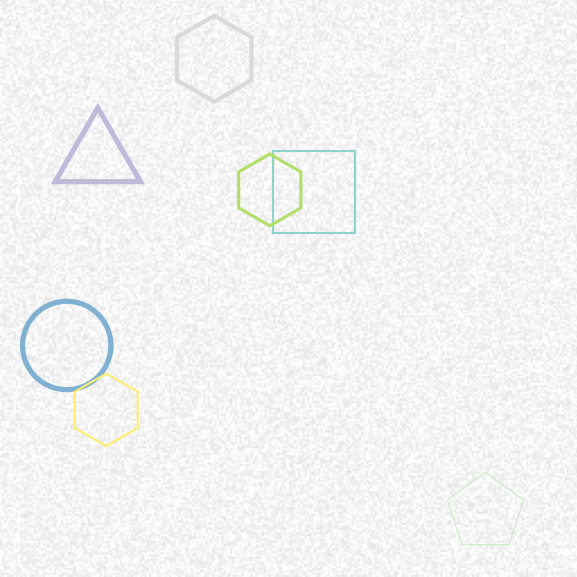[{"shape": "square", "thickness": 1, "radius": 0.36, "center": [0.544, 0.667]}, {"shape": "triangle", "thickness": 2.5, "radius": 0.43, "center": [0.169, 0.727]}, {"shape": "circle", "thickness": 2.5, "radius": 0.38, "center": [0.116, 0.401]}, {"shape": "hexagon", "thickness": 1.5, "radius": 0.31, "center": [0.467, 0.67]}, {"shape": "hexagon", "thickness": 2, "radius": 0.37, "center": [0.371, 0.897]}, {"shape": "pentagon", "thickness": 0.5, "radius": 0.35, "center": [0.841, 0.112]}, {"shape": "hexagon", "thickness": 1, "radius": 0.31, "center": [0.184, 0.29]}]